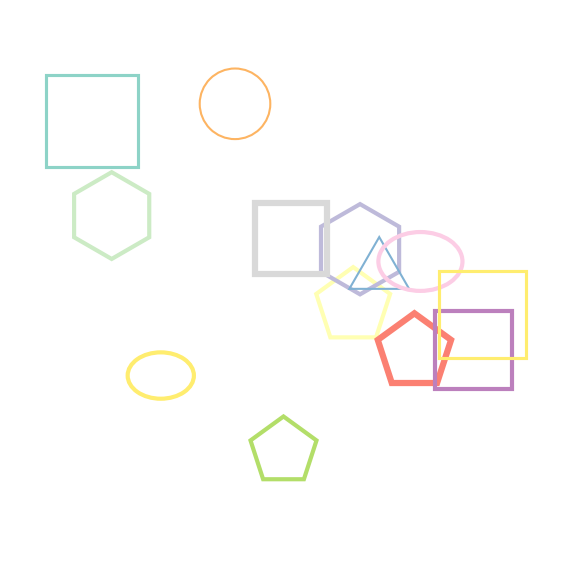[{"shape": "square", "thickness": 1.5, "radius": 0.4, "center": [0.159, 0.789]}, {"shape": "pentagon", "thickness": 2, "radius": 0.34, "center": [0.612, 0.469]}, {"shape": "hexagon", "thickness": 2, "radius": 0.39, "center": [0.623, 0.568]}, {"shape": "pentagon", "thickness": 3, "radius": 0.33, "center": [0.718, 0.39]}, {"shape": "triangle", "thickness": 1, "radius": 0.3, "center": [0.657, 0.529]}, {"shape": "circle", "thickness": 1, "radius": 0.31, "center": [0.407, 0.819]}, {"shape": "pentagon", "thickness": 2, "radius": 0.3, "center": [0.491, 0.218]}, {"shape": "oval", "thickness": 2, "radius": 0.36, "center": [0.728, 0.546]}, {"shape": "square", "thickness": 3, "radius": 0.31, "center": [0.504, 0.586]}, {"shape": "square", "thickness": 2, "radius": 0.33, "center": [0.819, 0.393]}, {"shape": "hexagon", "thickness": 2, "radius": 0.38, "center": [0.193, 0.626]}, {"shape": "oval", "thickness": 2, "radius": 0.29, "center": [0.278, 0.349]}, {"shape": "square", "thickness": 1.5, "radius": 0.38, "center": [0.835, 0.454]}]